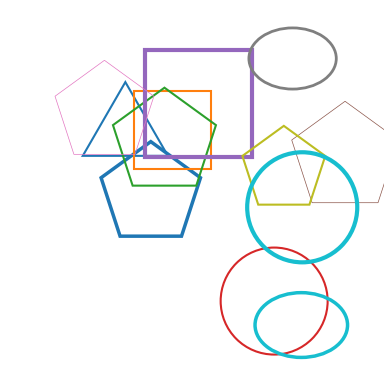[{"shape": "pentagon", "thickness": 2.5, "radius": 0.68, "center": [0.392, 0.496]}, {"shape": "triangle", "thickness": 1.5, "radius": 0.64, "center": [0.326, 0.659]}, {"shape": "square", "thickness": 1.5, "radius": 0.5, "center": [0.448, 0.662]}, {"shape": "pentagon", "thickness": 1.5, "radius": 0.7, "center": [0.427, 0.632]}, {"shape": "circle", "thickness": 1.5, "radius": 0.69, "center": [0.712, 0.218]}, {"shape": "square", "thickness": 3, "radius": 0.7, "center": [0.516, 0.732]}, {"shape": "pentagon", "thickness": 0.5, "radius": 0.73, "center": [0.896, 0.591]}, {"shape": "pentagon", "thickness": 0.5, "radius": 0.67, "center": [0.271, 0.708]}, {"shape": "oval", "thickness": 2, "radius": 0.57, "center": [0.76, 0.848]}, {"shape": "pentagon", "thickness": 1.5, "radius": 0.57, "center": [0.737, 0.56]}, {"shape": "oval", "thickness": 2.5, "radius": 0.6, "center": [0.783, 0.156]}, {"shape": "circle", "thickness": 3, "radius": 0.71, "center": [0.785, 0.462]}]